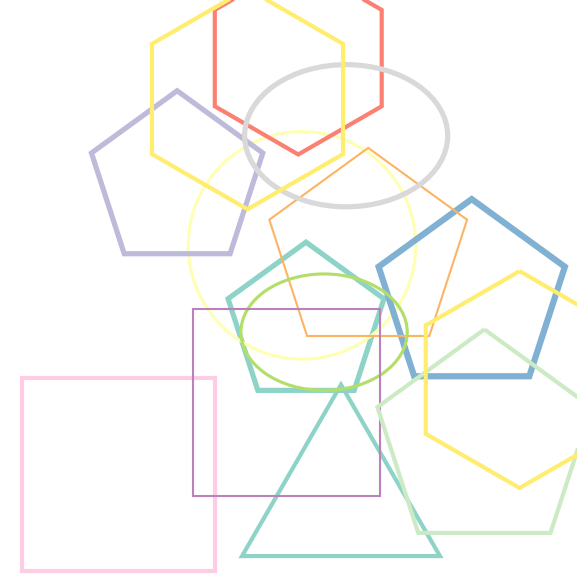[{"shape": "pentagon", "thickness": 2.5, "radius": 0.71, "center": [0.53, 0.438]}, {"shape": "triangle", "thickness": 2, "radius": 0.99, "center": [0.59, 0.135]}, {"shape": "circle", "thickness": 1.5, "radius": 0.99, "center": [0.523, 0.574]}, {"shape": "pentagon", "thickness": 2.5, "radius": 0.78, "center": [0.307, 0.686]}, {"shape": "hexagon", "thickness": 2, "radius": 0.83, "center": [0.516, 0.899]}, {"shape": "pentagon", "thickness": 3, "radius": 0.85, "center": [0.817, 0.485]}, {"shape": "pentagon", "thickness": 1, "radius": 0.9, "center": [0.638, 0.563]}, {"shape": "oval", "thickness": 1.5, "radius": 0.72, "center": [0.561, 0.424]}, {"shape": "square", "thickness": 2, "radius": 0.84, "center": [0.205, 0.178]}, {"shape": "oval", "thickness": 2.5, "radius": 0.88, "center": [0.599, 0.764]}, {"shape": "square", "thickness": 1, "radius": 0.81, "center": [0.496, 0.303]}, {"shape": "pentagon", "thickness": 2, "radius": 0.97, "center": [0.839, 0.234]}, {"shape": "hexagon", "thickness": 2, "radius": 0.94, "center": [0.9, 0.342]}, {"shape": "hexagon", "thickness": 2, "radius": 0.95, "center": [0.429, 0.828]}]